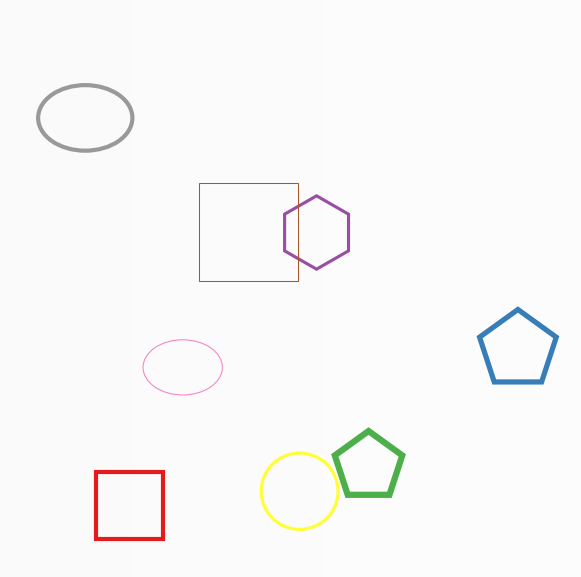[{"shape": "square", "thickness": 2, "radius": 0.29, "center": [0.223, 0.124]}, {"shape": "pentagon", "thickness": 2.5, "radius": 0.35, "center": [0.891, 0.394]}, {"shape": "pentagon", "thickness": 3, "radius": 0.31, "center": [0.634, 0.192]}, {"shape": "hexagon", "thickness": 1.5, "radius": 0.32, "center": [0.545, 0.597]}, {"shape": "circle", "thickness": 1.5, "radius": 0.33, "center": [0.515, 0.149]}, {"shape": "square", "thickness": 0.5, "radius": 0.42, "center": [0.428, 0.598]}, {"shape": "oval", "thickness": 0.5, "radius": 0.34, "center": [0.314, 0.363]}, {"shape": "oval", "thickness": 2, "radius": 0.41, "center": [0.147, 0.795]}]